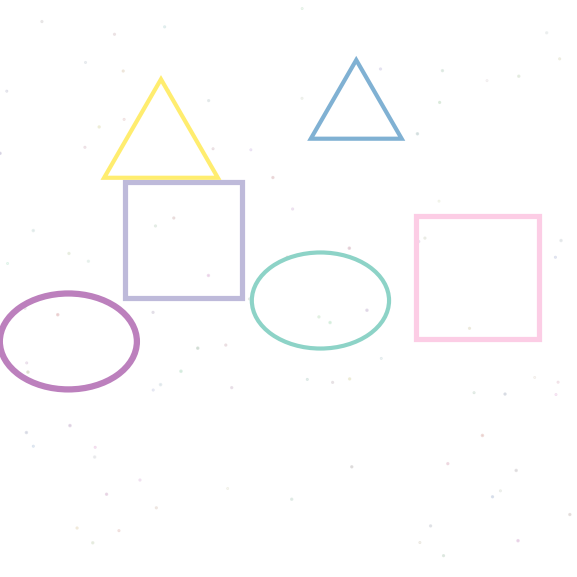[{"shape": "oval", "thickness": 2, "radius": 0.59, "center": [0.555, 0.479]}, {"shape": "square", "thickness": 2.5, "radius": 0.51, "center": [0.318, 0.583]}, {"shape": "triangle", "thickness": 2, "radius": 0.45, "center": [0.617, 0.804]}, {"shape": "square", "thickness": 2.5, "radius": 0.53, "center": [0.827, 0.518]}, {"shape": "oval", "thickness": 3, "radius": 0.59, "center": [0.118, 0.408]}, {"shape": "triangle", "thickness": 2, "radius": 0.57, "center": [0.279, 0.748]}]